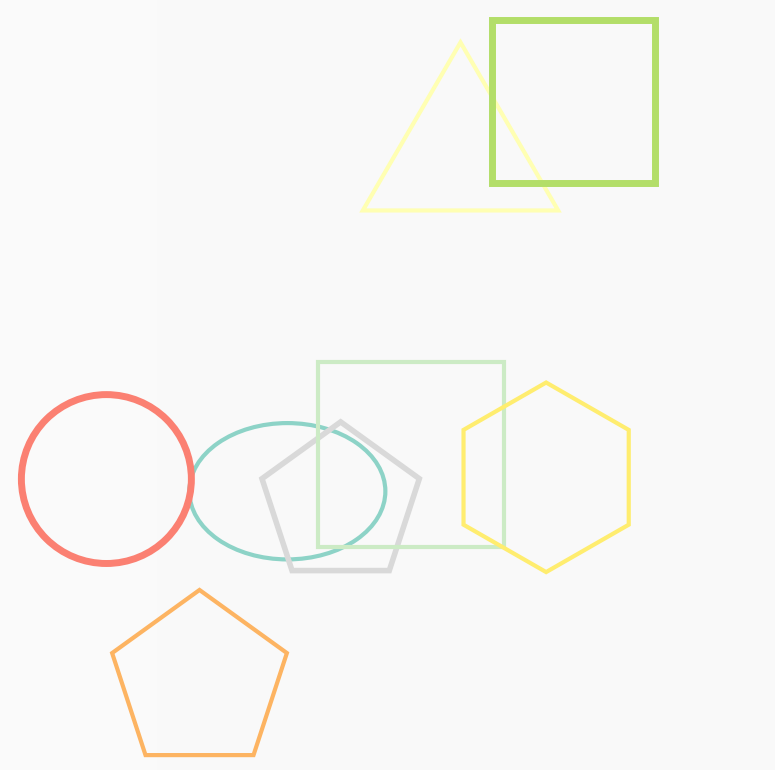[{"shape": "oval", "thickness": 1.5, "radius": 0.63, "center": [0.371, 0.362]}, {"shape": "triangle", "thickness": 1.5, "radius": 0.73, "center": [0.594, 0.799]}, {"shape": "circle", "thickness": 2.5, "radius": 0.55, "center": [0.137, 0.378]}, {"shape": "pentagon", "thickness": 1.5, "radius": 0.59, "center": [0.257, 0.115]}, {"shape": "square", "thickness": 2.5, "radius": 0.53, "center": [0.74, 0.869]}, {"shape": "pentagon", "thickness": 2, "radius": 0.53, "center": [0.44, 0.345]}, {"shape": "square", "thickness": 1.5, "radius": 0.6, "center": [0.53, 0.41]}, {"shape": "hexagon", "thickness": 1.5, "radius": 0.62, "center": [0.705, 0.38]}]